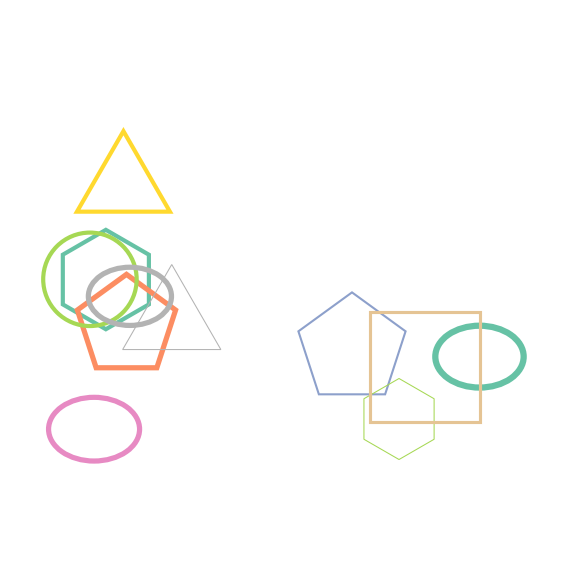[{"shape": "oval", "thickness": 3, "radius": 0.38, "center": [0.83, 0.382]}, {"shape": "hexagon", "thickness": 2, "radius": 0.43, "center": [0.183, 0.515]}, {"shape": "pentagon", "thickness": 2.5, "radius": 0.45, "center": [0.219, 0.435]}, {"shape": "pentagon", "thickness": 1, "radius": 0.49, "center": [0.61, 0.395]}, {"shape": "oval", "thickness": 2.5, "radius": 0.39, "center": [0.163, 0.256]}, {"shape": "circle", "thickness": 2, "radius": 0.4, "center": [0.156, 0.515]}, {"shape": "hexagon", "thickness": 0.5, "radius": 0.35, "center": [0.691, 0.274]}, {"shape": "triangle", "thickness": 2, "radius": 0.46, "center": [0.214, 0.679]}, {"shape": "square", "thickness": 1.5, "radius": 0.48, "center": [0.736, 0.364]}, {"shape": "triangle", "thickness": 0.5, "radius": 0.49, "center": [0.297, 0.443]}, {"shape": "oval", "thickness": 2.5, "radius": 0.36, "center": [0.225, 0.486]}]